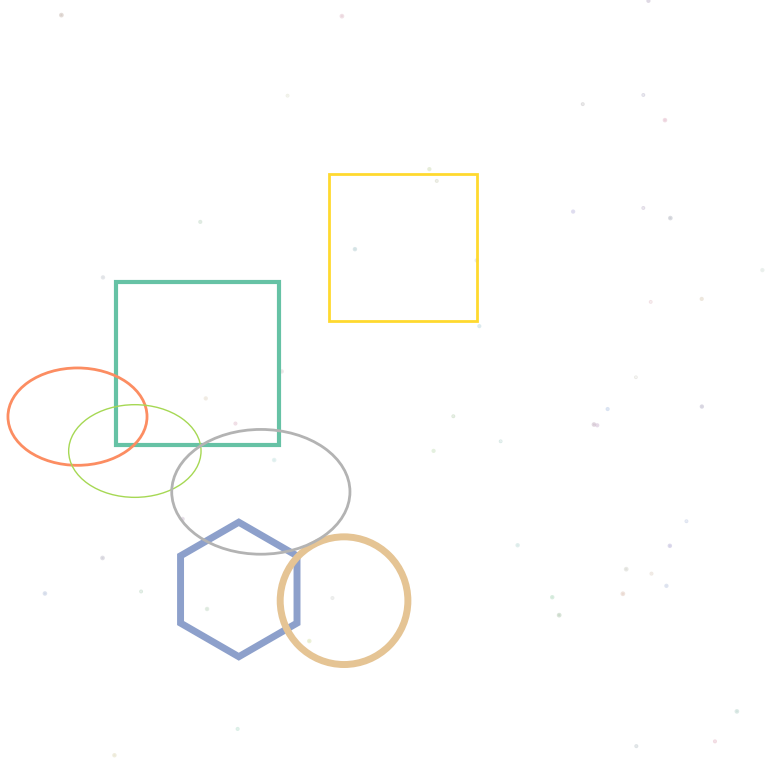[{"shape": "square", "thickness": 1.5, "radius": 0.53, "center": [0.257, 0.528]}, {"shape": "oval", "thickness": 1, "radius": 0.45, "center": [0.101, 0.459]}, {"shape": "hexagon", "thickness": 2.5, "radius": 0.44, "center": [0.31, 0.234]}, {"shape": "oval", "thickness": 0.5, "radius": 0.43, "center": [0.175, 0.414]}, {"shape": "square", "thickness": 1, "radius": 0.48, "center": [0.524, 0.678]}, {"shape": "circle", "thickness": 2.5, "radius": 0.41, "center": [0.447, 0.22]}, {"shape": "oval", "thickness": 1, "radius": 0.58, "center": [0.339, 0.361]}]